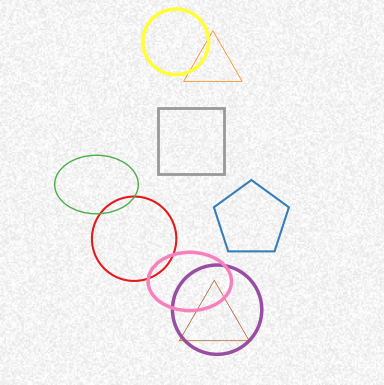[{"shape": "circle", "thickness": 1.5, "radius": 0.55, "center": [0.348, 0.38]}, {"shape": "pentagon", "thickness": 1.5, "radius": 0.51, "center": [0.653, 0.43]}, {"shape": "oval", "thickness": 1, "radius": 0.54, "center": [0.251, 0.521]}, {"shape": "circle", "thickness": 2.5, "radius": 0.58, "center": [0.564, 0.196]}, {"shape": "triangle", "thickness": 0.5, "radius": 0.44, "center": [0.553, 0.832]}, {"shape": "circle", "thickness": 2.5, "radius": 0.43, "center": [0.457, 0.891]}, {"shape": "triangle", "thickness": 0.5, "radius": 0.52, "center": [0.557, 0.167]}, {"shape": "oval", "thickness": 2.5, "radius": 0.54, "center": [0.493, 0.269]}, {"shape": "square", "thickness": 2, "radius": 0.43, "center": [0.496, 0.634]}]